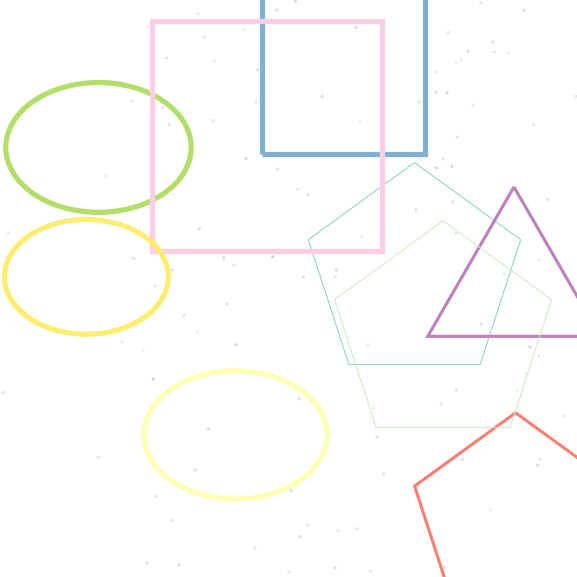[{"shape": "pentagon", "thickness": 0.5, "radius": 0.97, "center": [0.718, 0.524]}, {"shape": "oval", "thickness": 2.5, "radius": 0.79, "center": [0.408, 0.246]}, {"shape": "pentagon", "thickness": 1.5, "radius": 0.92, "center": [0.893, 0.101]}, {"shape": "square", "thickness": 2.5, "radius": 0.71, "center": [0.595, 0.874]}, {"shape": "oval", "thickness": 2.5, "radius": 0.8, "center": [0.171, 0.744]}, {"shape": "square", "thickness": 2.5, "radius": 1.0, "center": [0.463, 0.764]}, {"shape": "triangle", "thickness": 1.5, "radius": 0.86, "center": [0.89, 0.503]}, {"shape": "pentagon", "thickness": 0.5, "radius": 0.99, "center": [0.767, 0.419]}, {"shape": "oval", "thickness": 2.5, "radius": 0.71, "center": [0.15, 0.52]}]